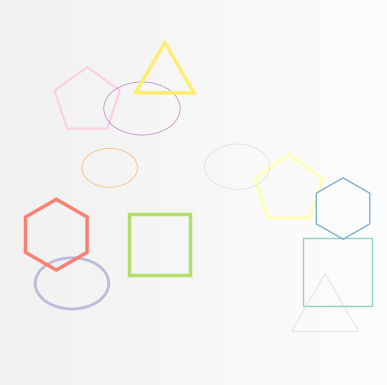[{"shape": "square", "thickness": 1, "radius": 0.44, "center": [0.871, 0.293]}, {"shape": "pentagon", "thickness": 2, "radius": 0.46, "center": [0.745, 0.508]}, {"shape": "oval", "thickness": 2, "radius": 0.47, "center": [0.186, 0.264]}, {"shape": "hexagon", "thickness": 2.5, "radius": 0.46, "center": [0.145, 0.39]}, {"shape": "hexagon", "thickness": 1, "radius": 0.4, "center": [0.885, 0.458]}, {"shape": "oval", "thickness": 0.5, "radius": 0.36, "center": [0.283, 0.564]}, {"shape": "square", "thickness": 2.5, "radius": 0.4, "center": [0.411, 0.364]}, {"shape": "pentagon", "thickness": 1.5, "radius": 0.44, "center": [0.225, 0.737]}, {"shape": "triangle", "thickness": 0.5, "radius": 0.5, "center": [0.839, 0.189]}, {"shape": "oval", "thickness": 0.5, "radius": 0.49, "center": [0.366, 0.718]}, {"shape": "oval", "thickness": 0.5, "radius": 0.42, "center": [0.612, 0.567]}, {"shape": "triangle", "thickness": 2.5, "radius": 0.44, "center": [0.425, 0.802]}]